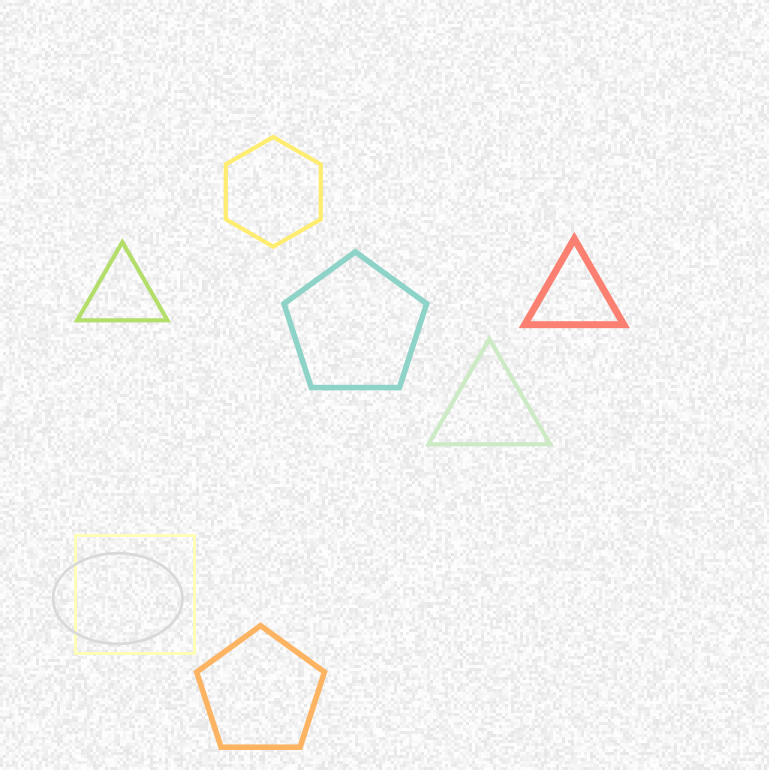[{"shape": "pentagon", "thickness": 2, "radius": 0.49, "center": [0.461, 0.575]}, {"shape": "square", "thickness": 1, "radius": 0.38, "center": [0.175, 0.229]}, {"shape": "triangle", "thickness": 2.5, "radius": 0.37, "center": [0.746, 0.616]}, {"shape": "pentagon", "thickness": 2, "radius": 0.44, "center": [0.338, 0.1]}, {"shape": "triangle", "thickness": 1.5, "radius": 0.34, "center": [0.159, 0.618]}, {"shape": "oval", "thickness": 1, "radius": 0.42, "center": [0.153, 0.223]}, {"shape": "triangle", "thickness": 1.5, "radius": 0.46, "center": [0.636, 0.469]}, {"shape": "hexagon", "thickness": 1.5, "radius": 0.36, "center": [0.355, 0.751]}]